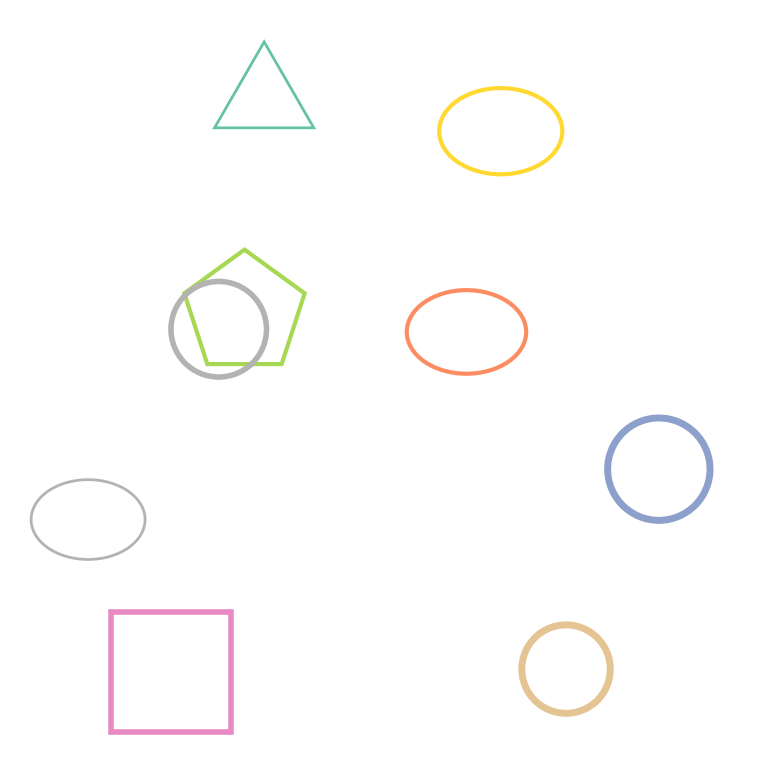[{"shape": "triangle", "thickness": 1, "radius": 0.37, "center": [0.343, 0.871]}, {"shape": "oval", "thickness": 1.5, "radius": 0.39, "center": [0.606, 0.569]}, {"shape": "circle", "thickness": 2.5, "radius": 0.33, "center": [0.856, 0.391]}, {"shape": "square", "thickness": 2, "radius": 0.39, "center": [0.222, 0.128]}, {"shape": "pentagon", "thickness": 1.5, "radius": 0.41, "center": [0.318, 0.594]}, {"shape": "oval", "thickness": 1.5, "radius": 0.4, "center": [0.65, 0.83]}, {"shape": "circle", "thickness": 2.5, "radius": 0.29, "center": [0.735, 0.131]}, {"shape": "oval", "thickness": 1, "radius": 0.37, "center": [0.114, 0.325]}, {"shape": "circle", "thickness": 2, "radius": 0.31, "center": [0.284, 0.572]}]